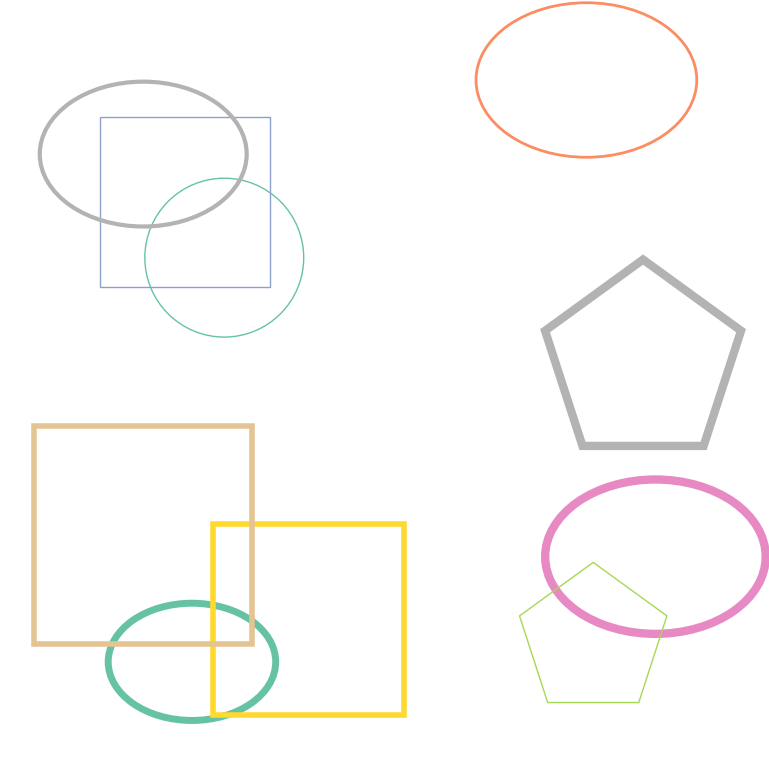[{"shape": "circle", "thickness": 0.5, "radius": 0.52, "center": [0.291, 0.665]}, {"shape": "oval", "thickness": 2.5, "radius": 0.54, "center": [0.249, 0.14]}, {"shape": "oval", "thickness": 1, "radius": 0.72, "center": [0.762, 0.896]}, {"shape": "square", "thickness": 0.5, "radius": 0.55, "center": [0.24, 0.738]}, {"shape": "oval", "thickness": 3, "radius": 0.72, "center": [0.851, 0.277]}, {"shape": "pentagon", "thickness": 0.5, "radius": 0.5, "center": [0.77, 0.169]}, {"shape": "square", "thickness": 2, "radius": 0.62, "center": [0.401, 0.195]}, {"shape": "square", "thickness": 2, "radius": 0.71, "center": [0.186, 0.305]}, {"shape": "oval", "thickness": 1.5, "radius": 0.67, "center": [0.186, 0.8]}, {"shape": "pentagon", "thickness": 3, "radius": 0.67, "center": [0.835, 0.529]}]